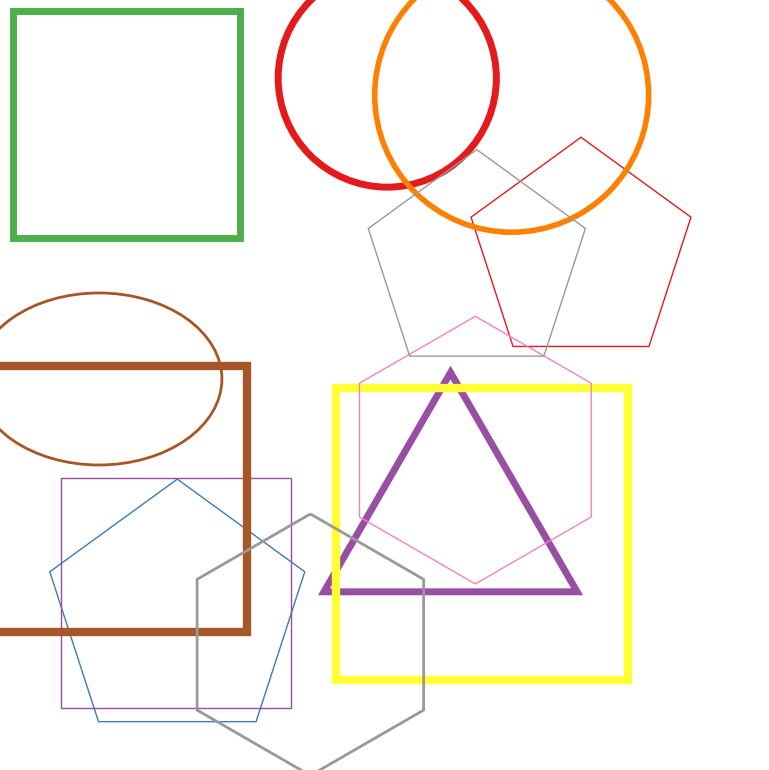[{"shape": "pentagon", "thickness": 0.5, "radius": 0.75, "center": [0.755, 0.672]}, {"shape": "circle", "thickness": 2.5, "radius": 0.71, "center": [0.503, 0.899]}, {"shape": "pentagon", "thickness": 0.5, "radius": 0.87, "center": [0.23, 0.204]}, {"shape": "square", "thickness": 2.5, "radius": 0.74, "center": [0.164, 0.839]}, {"shape": "triangle", "thickness": 2.5, "radius": 0.95, "center": [0.585, 0.326]}, {"shape": "square", "thickness": 0.5, "radius": 0.75, "center": [0.229, 0.23]}, {"shape": "circle", "thickness": 2, "radius": 0.89, "center": [0.665, 0.876]}, {"shape": "square", "thickness": 3, "radius": 0.95, "center": [0.626, 0.307]}, {"shape": "square", "thickness": 3, "radius": 0.86, "center": [0.149, 0.352]}, {"shape": "oval", "thickness": 1, "radius": 0.8, "center": [0.129, 0.508]}, {"shape": "hexagon", "thickness": 0.5, "radius": 0.87, "center": [0.617, 0.415]}, {"shape": "hexagon", "thickness": 1, "radius": 0.85, "center": [0.403, 0.163]}, {"shape": "pentagon", "thickness": 0.5, "radius": 0.74, "center": [0.619, 0.657]}]